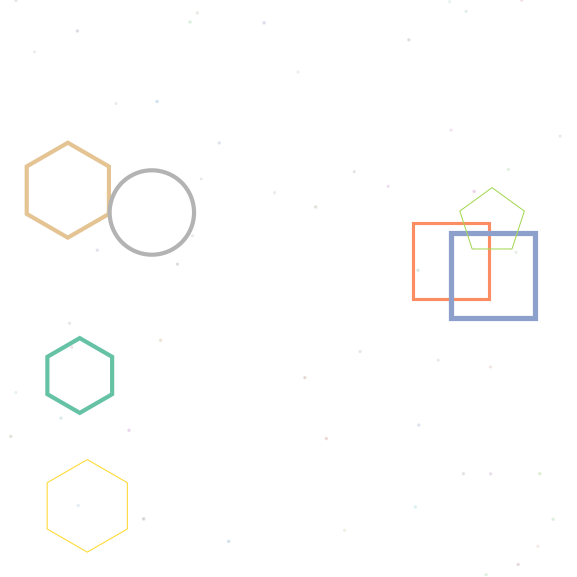[{"shape": "hexagon", "thickness": 2, "radius": 0.32, "center": [0.138, 0.349]}, {"shape": "square", "thickness": 1.5, "radius": 0.33, "center": [0.781, 0.547]}, {"shape": "square", "thickness": 2.5, "radius": 0.37, "center": [0.854, 0.523]}, {"shape": "pentagon", "thickness": 0.5, "radius": 0.29, "center": [0.852, 0.615]}, {"shape": "hexagon", "thickness": 0.5, "radius": 0.4, "center": [0.151, 0.123]}, {"shape": "hexagon", "thickness": 2, "radius": 0.41, "center": [0.117, 0.67]}, {"shape": "circle", "thickness": 2, "radius": 0.37, "center": [0.263, 0.631]}]